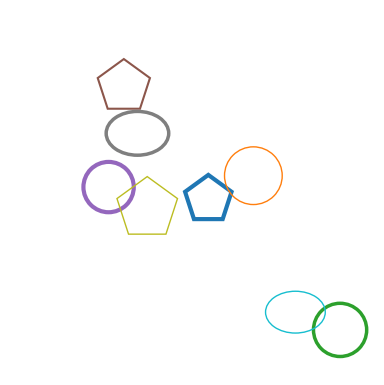[{"shape": "pentagon", "thickness": 3, "radius": 0.32, "center": [0.541, 0.482]}, {"shape": "circle", "thickness": 1, "radius": 0.37, "center": [0.658, 0.544]}, {"shape": "circle", "thickness": 2.5, "radius": 0.35, "center": [0.883, 0.143]}, {"shape": "circle", "thickness": 3, "radius": 0.33, "center": [0.282, 0.514]}, {"shape": "pentagon", "thickness": 1.5, "radius": 0.36, "center": [0.322, 0.775]}, {"shape": "oval", "thickness": 2.5, "radius": 0.41, "center": [0.357, 0.654]}, {"shape": "pentagon", "thickness": 1, "radius": 0.41, "center": [0.382, 0.459]}, {"shape": "oval", "thickness": 1, "radius": 0.39, "center": [0.767, 0.189]}]